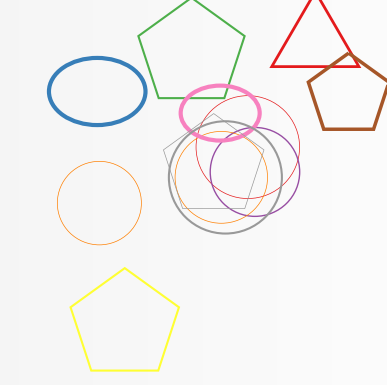[{"shape": "circle", "thickness": 0.5, "radius": 0.67, "center": [0.64, 0.618]}, {"shape": "triangle", "thickness": 2, "radius": 0.65, "center": [0.814, 0.892]}, {"shape": "oval", "thickness": 3, "radius": 0.62, "center": [0.251, 0.762]}, {"shape": "pentagon", "thickness": 1.5, "radius": 0.72, "center": [0.494, 0.862]}, {"shape": "circle", "thickness": 1, "radius": 0.58, "center": [0.658, 0.553]}, {"shape": "circle", "thickness": 0.5, "radius": 0.54, "center": [0.256, 0.472]}, {"shape": "circle", "thickness": 0.5, "radius": 0.6, "center": [0.571, 0.539]}, {"shape": "pentagon", "thickness": 1.5, "radius": 0.74, "center": [0.322, 0.156]}, {"shape": "pentagon", "thickness": 2.5, "radius": 0.55, "center": [0.9, 0.753]}, {"shape": "oval", "thickness": 3, "radius": 0.51, "center": [0.568, 0.706]}, {"shape": "circle", "thickness": 1.5, "radius": 0.73, "center": [0.582, 0.539]}, {"shape": "pentagon", "thickness": 0.5, "radius": 0.68, "center": [0.552, 0.569]}]